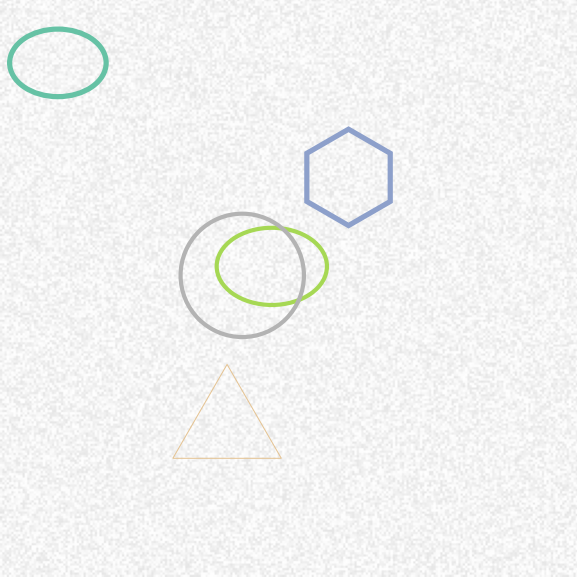[{"shape": "oval", "thickness": 2.5, "radius": 0.42, "center": [0.1, 0.89]}, {"shape": "hexagon", "thickness": 2.5, "radius": 0.42, "center": [0.604, 0.692]}, {"shape": "oval", "thickness": 2, "radius": 0.48, "center": [0.471, 0.538]}, {"shape": "triangle", "thickness": 0.5, "radius": 0.54, "center": [0.393, 0.26]}, {"shape": "circle", "thickness": 2, "radius": 0.53, "center": [0.419, 0.522]}]